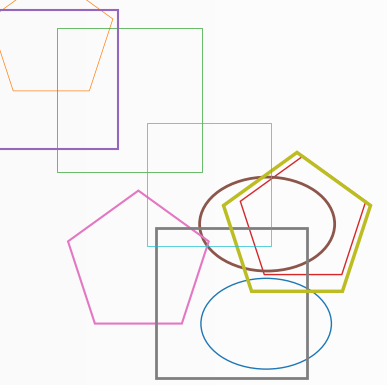[{"shape": "oval", "thickness": 1, "radius": 0.84, "center": [0.687, 0.159]}, {"shape": "pentagon", "thickness": 0.5, "radius": 0.84, "center": [0.132, 0.899]}, {"shape": "square", "thickness": 0.5, "radius": 0.93, "center": [0.333, 0.74]}, {"shape": "pentagon", "thickness": 1, "radius": 0.85, "center": [0.782, 0.425]}, {"shape": "square", "thickness": 1.5, "radius": 0.9, "center": [0.124, 0.793]}, {"shape": "oval", "thickness": 2, "radius": 0.87, "center": [0.689, 0.418]}, {"shape": "pentagon", "thickness": 1.5, "radius": 0.95, "center": [0.357, 0.314]}, {"shape": "square", "thickness": 2, "radius": 0.97, "center": [0.598, 0.213]}, {"shape": "pentagon", "thickness": 2.5, "radius": 1.0, "center": [0.766, 0.405]}, {"shape": "square", "thickness": 0.5, "radius": 0.8, "center": [0.539, 0.521]}]